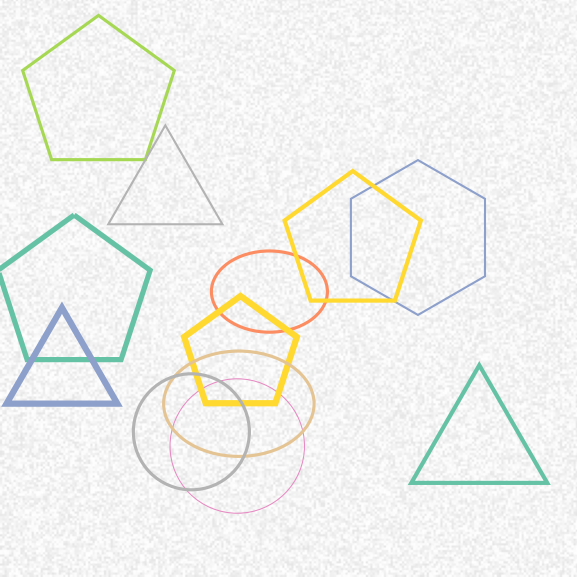[{"shape": "pentagon", "thickness": 2.5, "radius": 0.69, "center": [0.128, 0.488]}, {"shape": "triangle", "thickness": 2, "radius": 0.68, "center": [0.83, 0.231]}, {"shape": "oval", "thickness": 1.5, "radius": 0.5, "center": [0.467, 0.494]}, {"shape": "triangle", "thickness": 3, "radius": 0.55, "center": [0.107, 0.356]}, {"shape": "hexagon", "thickness": 1, "radius": 0.67, "center": [0.724, 0.588]}, {"shape": "circle", "thickness": 0.5, "radius": 0.58, "center": [0.411, 0.227]}, {"shape": "pentagon", "thickness": 1.5, "radius": 0.69, "center": [0.171, 0.834]}, {"shape": "pentagon", "thickness": 3, "radius": 0.51, "center": [0.416, 0.384]}, {"shape": "pentagon", "thickness": 2, "radius": 0.62, "center": [0.611, 0.579]}, {"shape": "oval", "thickness": 1.5, "radius": 0.65, "center": [0.414, 0.3]}, {"shape": "circle", "thickness": 1.5, "radius": 0.5, "center": [0.331, 0.251]}, {"shape": "triangle", "thickness": 1, "radius": 0.57, "center": [0.286, 0.668]}]